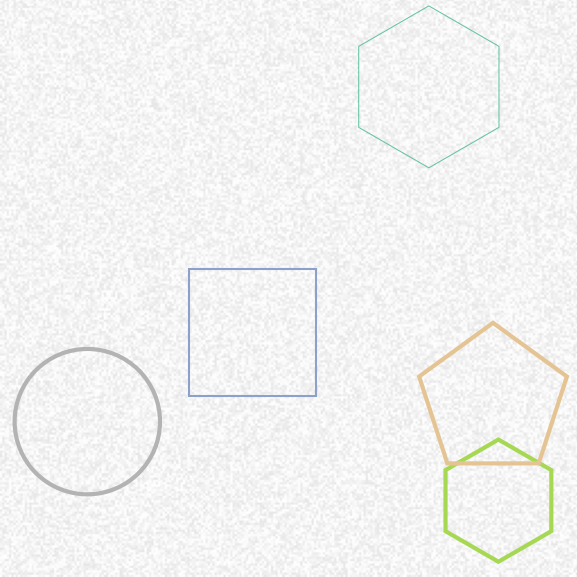[{"shape": "hexagon", "thickness": 0.5, "radius": 0.7, "center": [0.743, 0.849]}, {"shape": "square", "thickness": 1, "radius": 0.55, "center": [0.438, 0.423]}, {"shape": "hexagon", "thickness": 2, "radius": 0.53, "center": [0.863, 0.132]}, {"shape": "pentagon", "thickness": 2, "radius": 0.67, "center": [0.854, 0.306]}, {"shape": "circle", "thickness": 2, "radius": 0.63, "center": [0.151, 0.269]}]